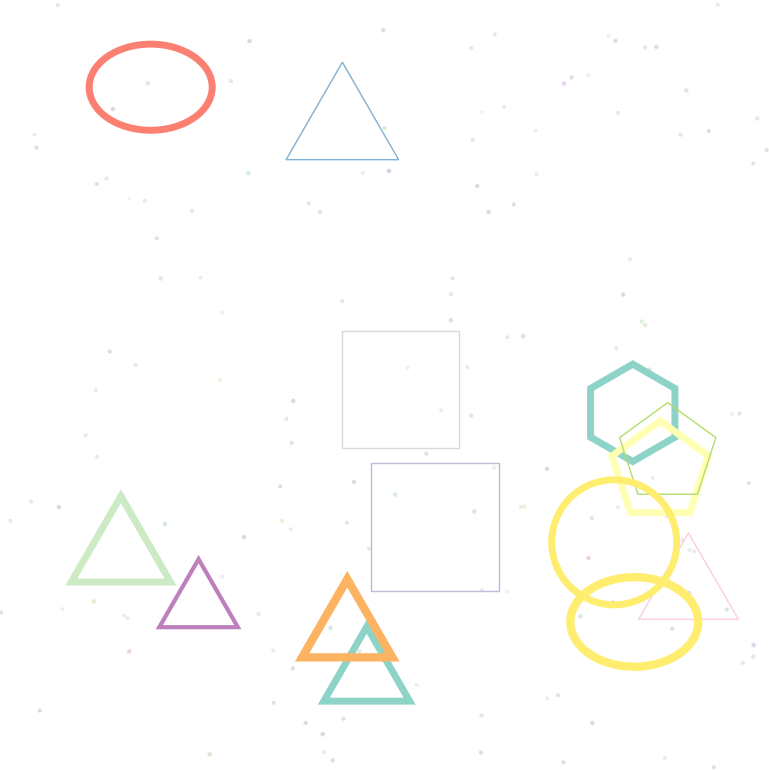[{"shape": "hexagon", "thickness": 2.5, "radius": 0.32, "center": [0.822, 0.464]}, {"shape": "triangle", "thickness": 2.5, "radius": 0.32, "center": [0.476, 0.122]}, {"shape": "pentagon", "thickness": 2.5, "radius": 0.33, "center": [0.857, 0.388]}, {"shape": "square", "thickness": 0.5, "radius": 0.42, "center": [0.565, 0.316]}, {"shape": "oval", "thickness": 2.5, "radius": 0.4, "center": [0.196, 0.887]}, {"shape": "triangle", "thickness": 0.5, "radius": 0.42, "center": [0.445, 0.835]}, {"shape": "triangle", "thickness": 3, "radius": 0.34, "center": [0.451, 0.18]}, {"shape": "pentagon", "thickness": 0.5, "radius": 0.33, "center": [0.867, 0.411]}, {"shape": "triangle", "thickness": 0.5, "radius": 0.37, "center": [0.894, 0.233]}, {"shape": "square", "thickness": 0.5, "radius": 0.38, "center": [0.52, 0.494]}, {"shape": "triangle", "thickness": 1.5, "radius": 0.29, "center": [0.258, 0.215]}, {"shape": "triangle", "thickness": 2.5, "radius": 0.37, "center": [0.157, 0.281]}, {"shape": "circle", "thickness": 2.5, "radius": 0.41, "center": [0.798, 0.296]}, {"shape": "oval", "thickness": 3, "radius": 0.42, "center": [0.824, 0.192]}]